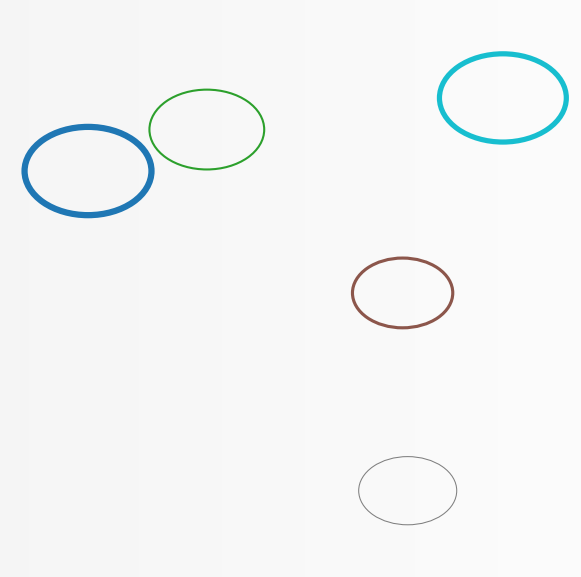[{"shape": "oval", "thickness": 3, "radius": 0.55, "center": [0.151, 0.703]}, {"shape": "oval", "thickness": 1, "radius": 0.49, "center": [0.356, 0.775]}, {"shape": "oval", "thickness": 1.5, "radius": 0.43, "center": [0.693, 0.492]}, {"shape": "oval", "thickness": 0.5, "radius": 0.42, "center": [0.701, 0.149]}, {"shape": "oval", "thickness": 2.5, "radius": 0.55, "center": [0.865, 0.83]}]